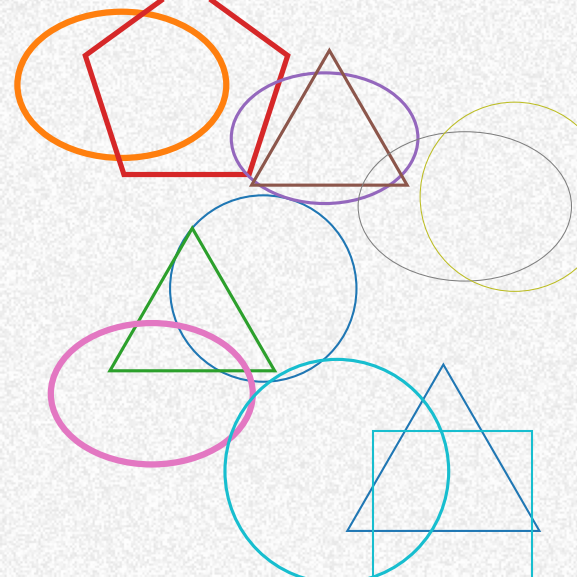[{"shape": "triangle", "thickness": 1, "radius": 0.96, "center": [0.768, 0.176]}, {"shape": "circle", "thickness": 1, "radius": 0.81, "center": [0.456, 0.5]}, {"shape": "oval", "thickness": 3, "radius": 0.9, "center": [0.211, 0.852]}, {"shape": "triangle", "thickness": 1.5, "radius": 0.82, "center": [0.333, 0.439]}, {"shape": "pentagon", "thickness": 2.5, "radius": 0.92, "center": [0.323, 0.846]}, {"shape": "oval", "thickness": 1.5, "radius": 0.81, "center": [0.562, 0.76]}, {"shape": "triangle", "thickness": 1.5, "radius": 0.78, "center": [0.57, 0.756]}, {"shape": "oval", "thickness": 3, "radius": 0.87, "center": [0.263, 0.317]}, {"shape": "oval", "thickness": 0.5, "radius": 0.92, "center": [0.805, 0.642]}, {"shape": "circle", "thickness": 0.5, "radius": 0.82, "center": [0.891, 0.658]}, {"shape": "circle", "thickness": 1.5, "radius": 0.97, "center": [0.583, 0.183]}, {"shape": "square", "thickness": 1, "radius": 0.69, "center": [0.784, 0.115]}]